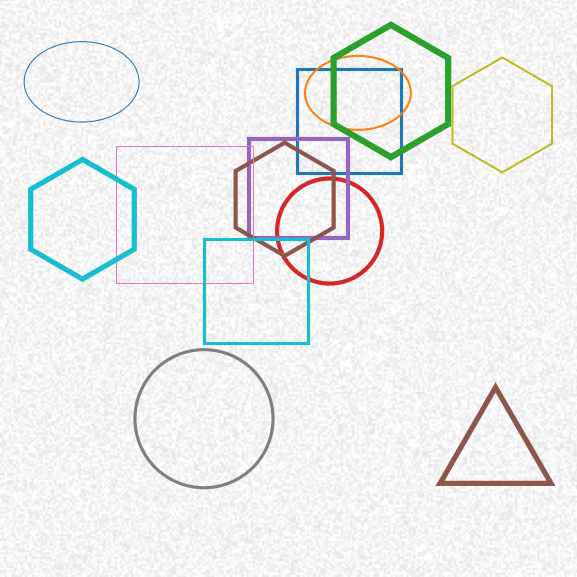[{"shape": "square", "thickness": 1.5, "radius": 0.45, "center": [0.604, 0.789]}, {"shape": "oval", "thickness": 0.5, "radius": 0.5, "center": [0.141, 0.857]}, {"shape": "oval", "thickness": 1, "radius": 0.46, "center": [0.62, 0.838]}, {"shape": "hexagon", "thickness": 3, "radius": 0.57, "center": [0.677, 0.842]}, {"shape": "circle", "thickness": 2, "radius": 0.45, "center": [0.571, 0.599]}, {"shape": "square", "thickness": 2, "radius": 0.43, "center": [0.517, 0.672]}, {"shape": "triangle", "thickness": 2.5, "radius": 0.55, "center": [0.858, 0.218]}, {"shape": "hexagon", "thickness": 2, "radius": 0.49, "center": [0.493, 0.654]}, {"shape": "square", "thickness": 0.5, "radius": 0.59, "center": [0.319, 0.628]}, {"shape": "circle", "thickness": 1.5, "radius": 0.6, "center": [0.353, 0.274]}, {"shape": "hexagon", "thickness": 1, "radius": 0.5, "center": [0.87, 0.8]}, {"shape": "hexagon", "thickness": 2.5, "radius": 0.52, "center": [0.143, 0.619]}, {"shape": "square", "thickness": 1.5, "radius": 0.45, "center": [0.444, 0.495]}]